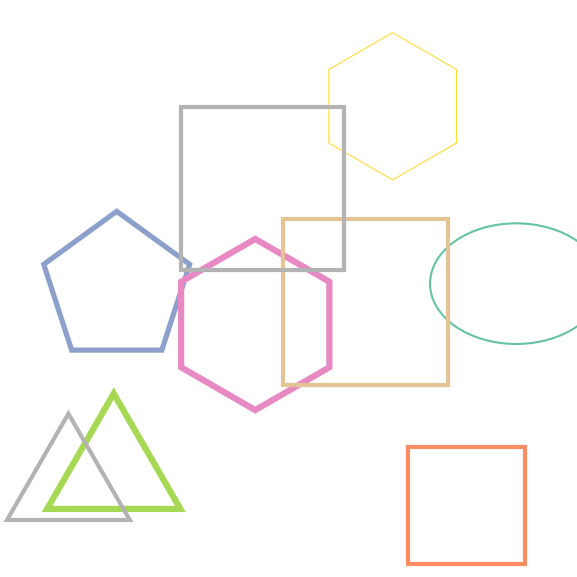[{"shape": "oval", "thickness": 1, "radius": 0.75, "center": [0.894, 0.508]}, {"shape": "square", "thickness": 2, "radius": 0.51, "center": [0.807, 0.124]}, {"shape": "pentagon", "thickness": 2.5, "radius": 0.66, "center": [0.202, 0.5]}, {"shape": "hexagon", "thickness": 3, "radius": 0.74, "center": [0.442, 0.437]}, {"shape": "triangle", "thickness": 3, "radius": 0.67, "center": [0.197, 0.184]}, {"shape": "hexagon", "thickness": 0.5, "radius": 0.64, "center": [0.68, 0.815]}, {"shape": "square", "thickness": 2, "radius": 0.72, "center": [0.633, 0.477]}, {"shape": "square", "thickness": 2, "radius": 0.7, "center": [0.455, 0.672]}, {"shape": "triangle", "thickness": 2, "radius": 0.61, "center": [0.118, 0.16]}]